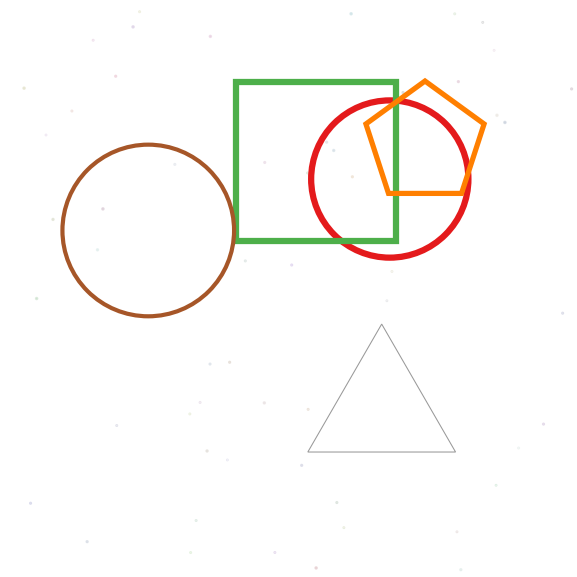[{"shape": "circle", "thickness": 3, "radius": 0.68, "center": [0.675, 0.689]}, {"shape": "square", "thickness": 3, "radius": 0.69, "center": [0.547, 0.72]}, {"shape": "pentagon", "thickness": 2.5, "radius": 0.54, "center": [0.736, 0.751]}, {"shape": "circle", "thickness": 2, "radius": 0.74, "center": [0.257, 0.6]}, {"shape": "triangle", "thickness": 0.5, "radius": 0.74, "center": [0.661, 0.29]}]